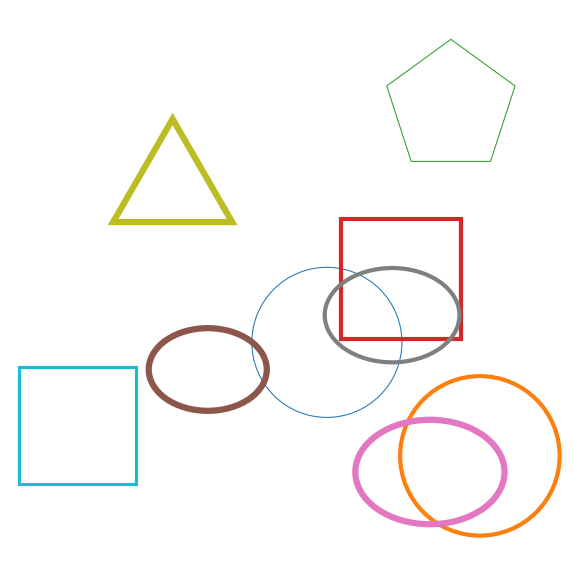[{"shape": "circle", "thickness": 0.5, "radius": 0.65, "center": [0.566, 0.406]}, {"shape": "circle", "thickness": 2, "radius": 0.69, "center": [0.831, 0.21]}, {"shape": "pentagon", "thickness": 0.5, "radius": 0.58, "center": [0.781, 0.814]}, {"shape": "square", "thickness": 2, "radius": 0.52, "center": [0.695, 0.516]}, {"shape": "oval", "thickness": 3, "radius": 0.51, "center": [0.36, 0.359]}, {"shape": "oval", "thickness": 3, "radius": 0.65, "center": [0.744, 0.182]}, {"shape": "oval", "thickness": 2, "radius": 0.58, "center": [0.679, 0.453]}, {"shape": "triangle", "thickness": 3, "radius": 0.59, "center": [0.299, 0.674]}, {"shape": "square", "thickness": 1.5, "radius": 0.51, "center": [0.134, 0.263]}]